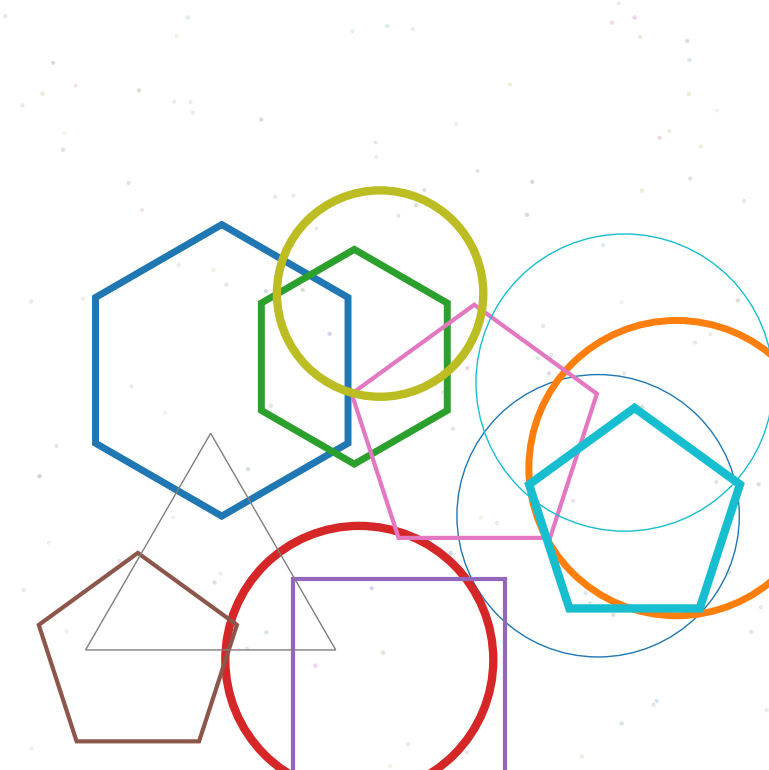[{"shape": "circle", "thickness": 0.5, "radius": 0.92, "center": [0.777, 0.33]}, {"shape": "hexagon", "thickness": 2.5, "radius": 0.95, "center": [0.288, 0.519]}, {"shape": "circle", "thickness": 2.5, "radius": 0.96, "center": [0.879, 0.392]}, {"shape": "hexagon", "thickness": 2.5, "radius": 0.7, "center": [0.46, 0.537]}, {"shape": "circle", "thickness": 3, "radius": 0.87, "center": [0.467, 0.143]}, {"shape": "square", "thickness": 1.5, "radius": 0.69, "center": [0.519, 0.111]}, {"shape": "pentagon", "thickness": 1.5, "radius": 0.68, "center": [0.179, 0.147]}, {"shape": "pentagon", "thickness": 1.5, "radius": 0.84, "center": [0.616, 0.437]}, {"shape": "triangle", "thickness": 0.5, "radius": 0.94, "center": [0.274, 0.25]}, {"shape": "circle", "thickness": 3, "radius": 0.67, "center": [0.494, 0.619]}, {"shape": "circle", "thickness": 0.5, "radius": 0.96, "center": [0.811, 0.503]}, {"shape": "pentagon", "thickness": 3, "radius": 0.72, "center": [0.824, 0.326]}]